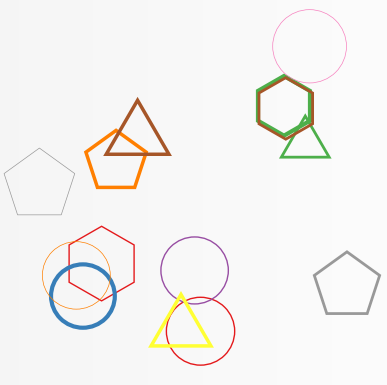[{"shape": "circle", "thickness": 1, "radius": 0.44, "center": [0.517, 0.14]}, {"shape": "hexagon", "thickness": 1, "radius": 0.48, "center": [0.262, 0.315]}, {"shape": "circle", "thickness": 3, "radius": 0.41, "center": [0.214, 0.231]}, {"shape": "triangle", "thickness": 2, "radius": 0.36, "center": [0.788, 0.627]}, {"shape": "hexagon", "thickness": 3, "radius": 0.39, "center": [0.733, 0.725]}, {"shape": "circle", "thickness": 1, "radius": 0.43, "center": [0.502, 0.298]}, {"shape": "circle", "thickness": 0.5, "radius": 0.44, "center": [0.197, 0.285]}, {"shape": "pentagon", "thickness": 2.5, "radius": 0.41, "center": [0.3, 0.579]}, {"shape": "triangle", "thickness": 2.5, "radius": 0.45, "center": [0.467, 0.146]}, {"shape": "triangle", "thickness": 2.5, "radius": 0.47, "center": [0.355, 0.646]}, {"shape": "hexagon", "thickness": 2, "radius": 0.4, "center": [0.738, 0.718]}, {"shape": "circle", "thickness": 0.5, "radius": 0.48, "center": [0.799, 0.88]}, {"shape": "pentagon", "thickness": 2, "radius": 0.44, "center": [0.895, 0.257]}, {"shape": "pentagon", "thickness": 0.5, "radius": 0.48, "center": [0.102, 0.52]}]